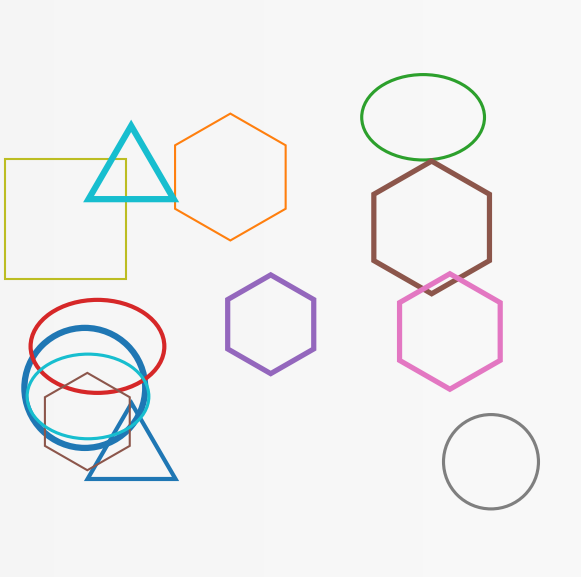[{"shape": "circle", "thickness": 3, "radius": 0.52, "center": [0.146, 0.327]}, {"shape": "triangle", "thickness": 2, "radius": 0.44, "center": [0.226, 0.213]}, {"shape": "hexagon", "thickness": 1, "radius": 0.55, "center": [0.396, 0.693]}, {"shape": "oval", "thickness": 1.5, "radius": 0.53, "center": [0.728, 0.796]}, {"shape": "oval", "thickness": 2, "radius": 0.58, "center": [0.168, 0.399]}, {"shape": "hexagon", "thickness": 2.5, "radius": 0.43, "center": [0.466, 0.438]}, {"shape": "hexagon", "thickness": 2.5, "radius": 0.57, "center": [0.743, 0.605]}, {"shape": "hexagon", "thickness": 1, "radius": 0.42, "center": [0.15, 0.269]}, {"shape": "hexagon", "thickness": 2.5, "radius": 0.5, "center": [0.774, 0.425]}, {"shape": "circle", "thickness": 1.5, "radius": 0.41, "center": [0.845, 0.2]}, {"shape": "square", "thickness": 1, "radius": 0.52, "center": [0.112, 0.619]}, {"shape": "oval", "thickness": 1.5, "radius": 0.52, "center": [0.151, 0.313]}, {"shape": "triangle", "thickness": 3, "radius": 0.42, "center": [0.226, 0.697]}]